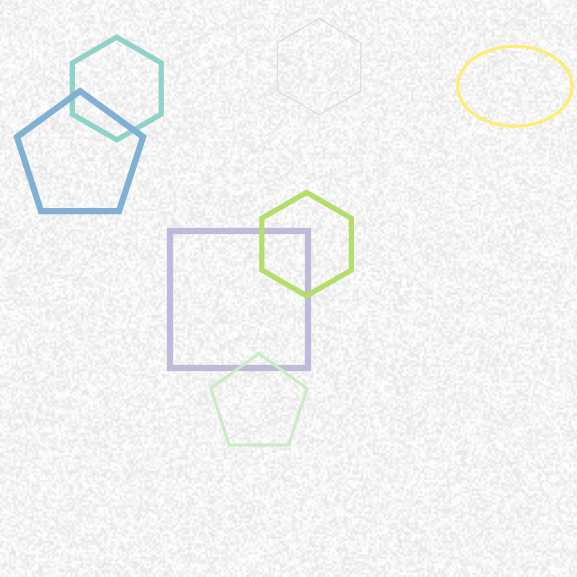[{"shape": "hexagon", "thickness": 2.5, "radius": 0.44, "center": [0.202, 0.846]}, {"shape": "square", "thickness": 3, "radius": 0.59, "center": [0.414, 0.48]}, {"shape": "pentagon", "thickness": 3, "radius": 0.57, "center": [0.139, 0.726]}, {"shape": "hexagon", "thickness": 2.5, "radius": 0.45, "center": [0.531, 0.576]}, {"shape": "hexagon", "thickness": 0.5, "radius": 0.42, "center": [0.552, 0.884]}, {"shape": "pentagon", "thickness": 1.5, "radius": 0.44, "center": [0.448, 0.299]}, {"shape": "oval", "thickness": 1.5, "radius": 0.49, "center": [0.891, 0.85]}]